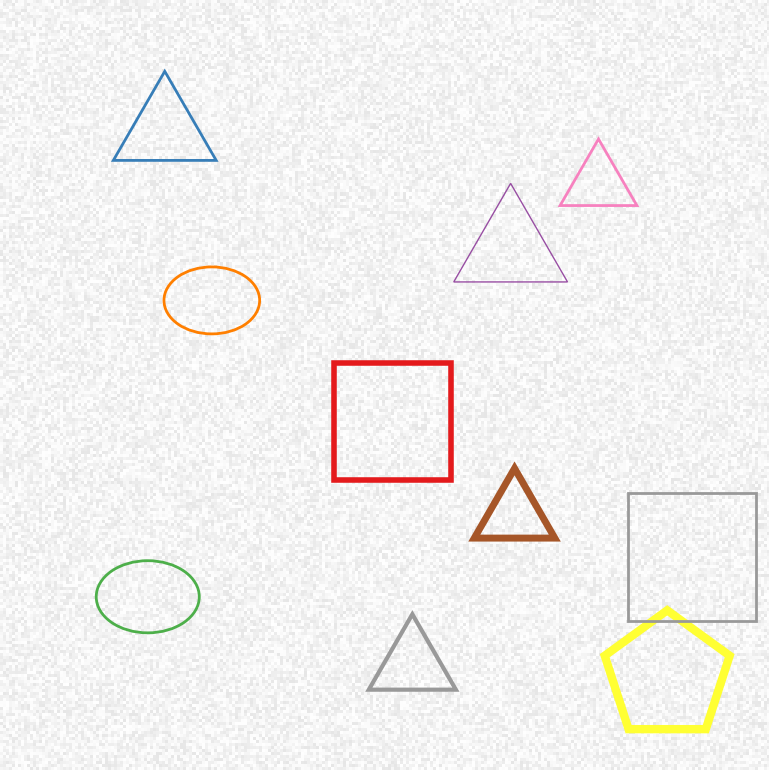[{"shape": "square", "thickness": 2, "radius": 0.38, "center": [0.51, 0.453]}, {"shape": "triangle", "thickness": 1, "radius": 0.39, "center": [0.214, 0.83]}, {"shape": "oval", "thickness": 1, "radius": 0.33, "center": [0.192, 0.225]}, {"shape": "triangle", "thickness": 0.5, "radius": 0.43, "center": [0.663, 0.676]}, {"shape": "oval", "thickness": 1, "radius": 0.31, "center": [0.275, 0.61]}, {"shape": "pentagon", "thickness": 3, "radius": 0.43, "center": [0.866, 0.122]}, {"shape": "triangle", "thickness": 2.5, "radius": 0.3, "center": [0.668, 0.331]}, {"shape": "triangle", "thickness": 1, "radius": 0.29, "center": [0.777, 0.762]}, {"shape": "triangle", "thickness": 1.5, "radius": 0.33, "center": [0.536, 0.137]}, {"shape": "square", "thickness": 1, "radius": 0.41, "center": [0.898, 0.276]}]